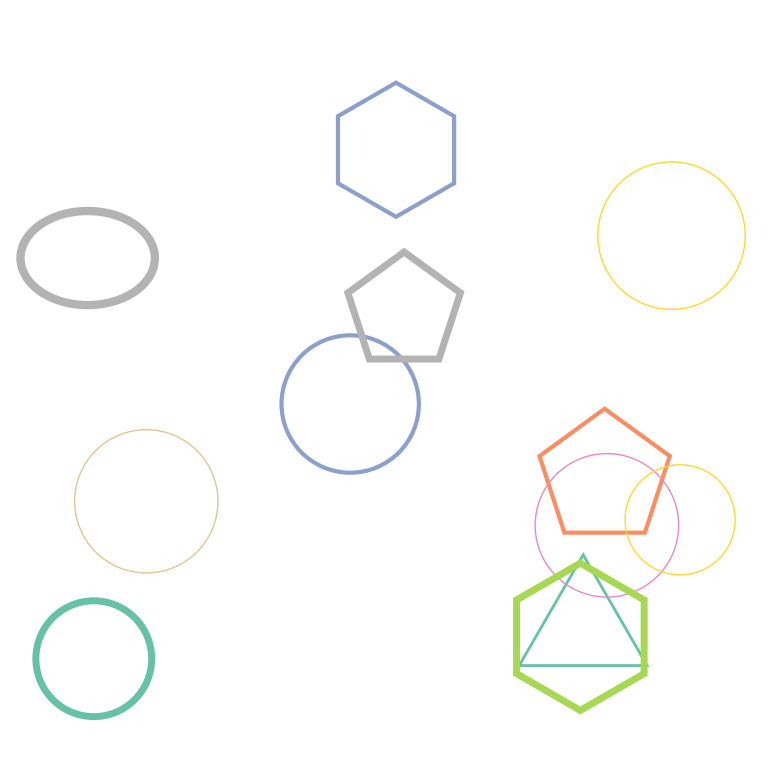[{"shape": "triangle", "thickness": 1, "radius": 0.48, "center": [0.757, 0.184]}, {"shape": "circle", "thickness": 2.5, "radius": 0.38, "center": [0.122, 0.145]}, {"shape": "pentagon", "thickness": 1.5, "radius": 0.44, "center": [0.785, 0.38]}, {"shape": "circle", "thickness": 1.5, "radius": 0.45, "center": [0.455, 0.475]}, {"shape": "hexagon", "thickness": 1.5, "radius": 0.44, "center": [0.514, 0.806]}, {"shape": "circle", "thickness": 0.5, "radius": 0.47, "center": [0.788, 0.318]}, {"shape": "hexagon", "thickness": 2.5, "radius": 0.48, "center": [0.754, 0.173]}, {"shape": "circle", "thickness": 0.5, "radius": 0.48, "center": [0.872, 0.694]}, {"shape": "circle", "thickness": 0.5, "radius": 0.36, "center": [0.883, 0.325]}, {"shape": "circle", "thickness": 0.5, "radius": 0.47, "center": [0.19, 0.349]}, {"shape": "pentagon", "thickness": 2.5, "radius": 0.38, "center": [0.525, 0.596]}, {"shape": "oval", "thickness": 3, "radius": 0.44, "center": [0.114, 0.665]}]